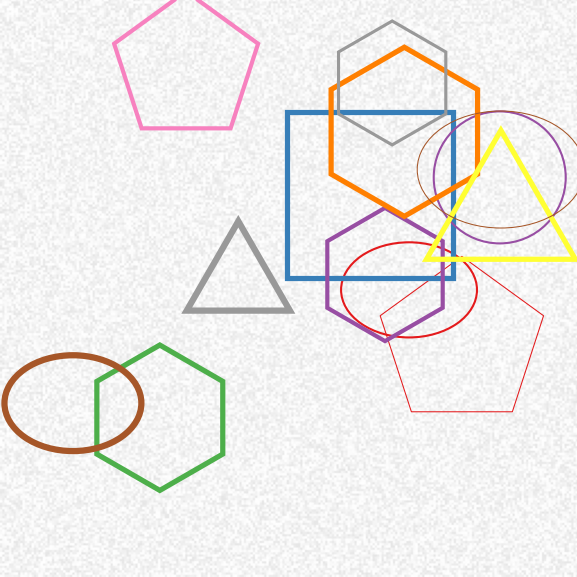[{"shape": "oval", "thickness": 1, "radius": 0.59, "center": [0.708, 0.497]}, {"shape": "pentagon", "thickness": 0.5, "radius": 0.74, "center": [0.8, 0.406]}, {"shape": "square", "thickness": 2.5, "radius": 0.72, "center": [0.641, 0.662]}, {"shape": "hexagon", "thickness": 2.5, "radius": 0.63, "center": [0.277, 0.276]}, {"shape": "hexagon", "thickness": 2, "radius": 0.58, "center": [0.667, 0.524]}, {"shape": "circle", "thickness": 1, "radius": 0.57, "center": [0.865, 0.692]}, {"shape": "hexagon", "thickness": 2.5, "radius": 0.73, "center": [0.7, 0.771]}, {"shape": "triangle", "thickness": 2.5, "radius": 0.74, "center": [0.867, 0.625]}, {"shape": "oval", "thickness": 0.5, "radius": 0.72, "center": [0.867, 0.706]}, {"shape": "oval", "thickness": 3, "radius": 0.59, "center": [0.126, 0.301]}, {"shape": "pentagon", "thickness": 2, "radius": 0.66, "center": [0.322, 0.883]}, {"shape": "triangle", "thickness": 3, "radius": 0.52, "center": [0.413, 0.513]}, {"shape": "hexagon", "thickness": 1.5, "radius": 0.54, "center": [0.679, 0.856]}]